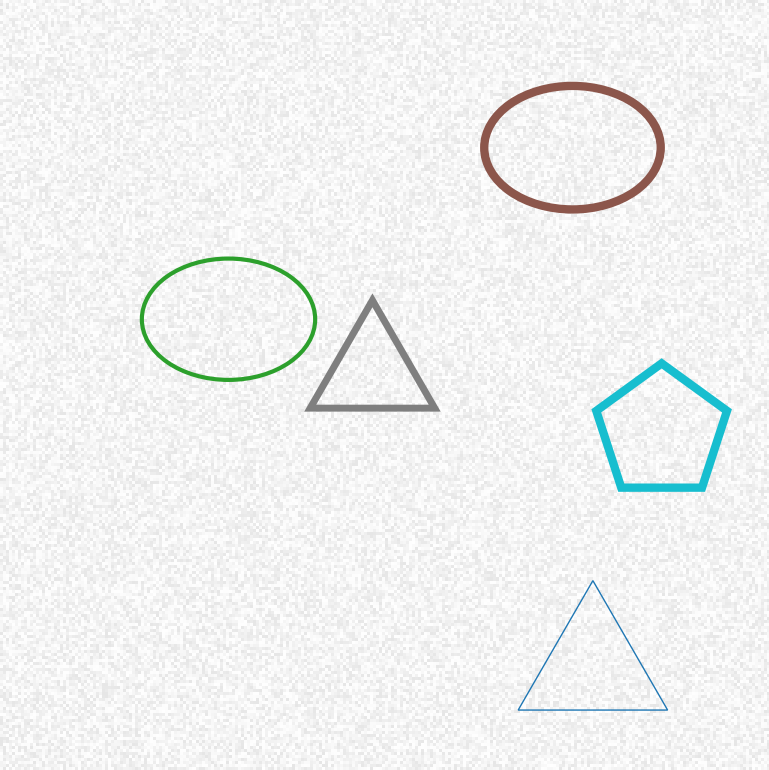[{"shape": "triangle", "thickness": 0.5, "radius": 0.56, "center": [0.77, 0.134]}, {"shape": "oval", "thickness": 1.5, "radius": 0.56, "center": [0.297, 0.585]}, {"shape": "oval", "thickness": 3, "radius": 0.57, "center": [0.743, 0.808]}, {"shape": "triangle", "thickness": 2.5, "radius": 0.47, "center": [0.484, 0.517]}, {"shape": "pentagon", "thickness": 3, "radius": 0.45, "center": [0.859, 0.439]}]